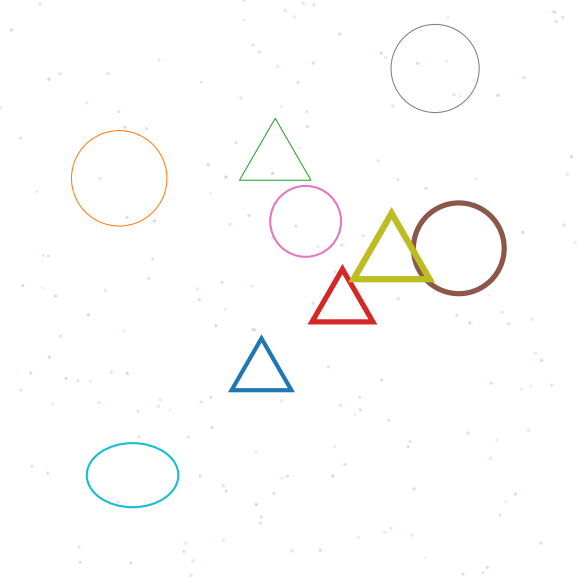[{"shape": "triangle", "thickness": 2, "radius": 0.3, "center": [0.453, 0.353]}, {"shape": "circle", "thickness": 0.5, "radius": 0.41, "center": [0.206, 0.69]}, {"shape": "triangle", "thickness": 0.5, "radius": 0.36, "center": [0.477, 0.723]}, {"shape": "triangle", "thickness": 2.5, "radius": 0.3, "center": [0.593, 0.472]}, {"shape": "circle", "thickness": 2.5, "radius": 0.39, "center": [0.794, 0.569]}, {"shape": "circle", "thickness": 1, "radius": 0.31, "center": [0.529, 0.616]}, {"shape": "circle", "thickness": 0.5, "radius": 0.38, "center": [0.753, 0.881]}, {"shape": "triangle", "thickness": 3, "radius": 0.38, "center": [0.678, 0.554]}, {"shape": "oval", "thickness": 1, "radius": 0.4, "center": [0.23, 0.176]}]